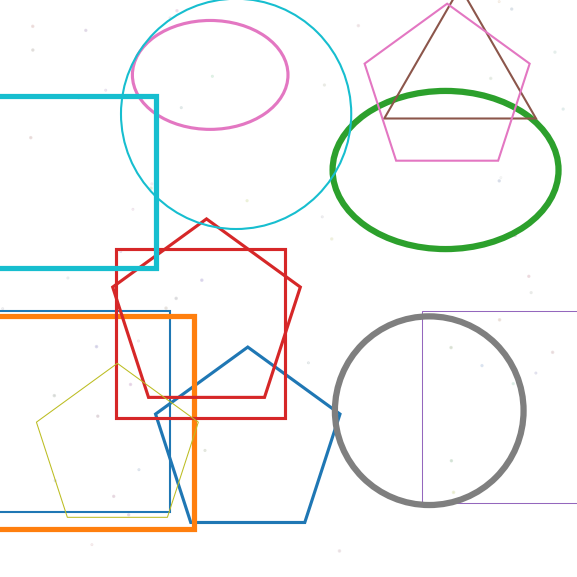[{"shape": "pentagon", "thickness": 1.5, "radius": 0.84, "center": [0.429, 0.23]}, {"shape": "square", "thickness": 1, "radius": 0.87, "center": [0.119, 0.286]}, {"shape": "square", "thickness": 2.5, "radius": 0.92, "center": [0.153, 0.268]}, {"shape": "oval", "thickness": 3, "radius": 0.98, "center": [0.772, 0.705]}, {"shape": "pentagon", "thickness": 1.5, "radius": 0.85, "center": [0.358, 0.449]}, {"shape": "square", "thickness": 1.5, "radius": 0.73, "center": [0.347, 0.421]}, {"shape": "square", "thickness": 0.5, "radius": 0.83, "center": [0.896, 0.295]}, {"shape": "triangle", "thickness": 1, "radius": 0.76, "center": [0.797, 0.87]}, {"shape": "oval", "thickness": 1.5, "radius": 0.67, "center": [0.364, 0.869]}, {"shape": "pentagon", "thickness": 1, "radius": 0.75, "center": [0.774, 0.842]}, {"shape": "circle", "thickness": 3, "radius": 0.82, "center": [0.743, 0.288]}, {"shape": "pentagon", "thickness": 0.5, "radius": 0.74, "center": [0.203, 0.223]}, {"shape": "square", "thickness": 2.5, "radius": 0.74, "center": [0.122, 0.684]}, {"shape": "circle", "thickness": 1, "radius": 1.0, "center": [0.409, 0.802]}]